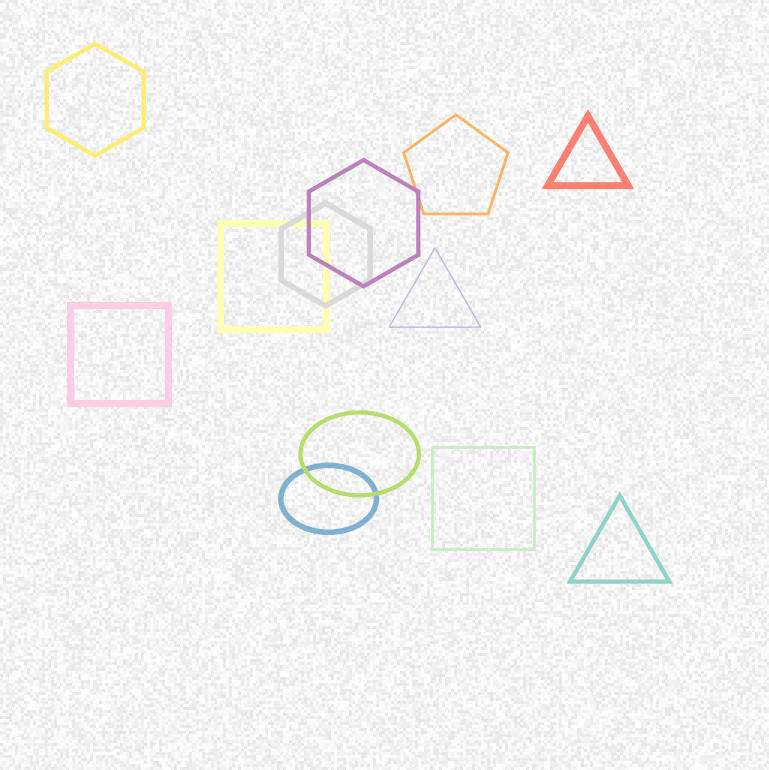[{"shape": "triangle", "thickness": 1.5, "radius": 0.37, "center": [0.805, 0.282]}, {"shape": "square", "thickness": 2.5, "radius": 0.34, "center": [0.354, 0.641]}, {"shape": "triangle", "thickness": 0.5, "radius": 0.34, "center": [0.565, 0.609]}, {"shape": "triangle", "thickness": 2.5, "radius": 0.3, "center": [0.764, 0.789]}, {"shape": "oval", "thickness": 2, "radius": 0.31, "center": [0.427, 0.352]}, {"shape": "pentagon", "thickness": 1, "radius": 0.36, "center": [0.592, 0.78]}, {"shape": "oval", "thickness": 1.5, "radius": 0.38, "center": [0.467, 0.411]}, {"shape": "square", "thickness": 2.5, "radius": 0.32, "center": [0.154, 0.54]}, {"shape": "hexagon", "thickness": 2, "radius": 0.33, "center": [0.423, 0.669]}, {"shape": "hexagon", "thickness": 1.5, "radius": 0.41, "center": [0.472, 0.71]}, {"shape": "square", "thickness": 1, "radius": 0.33, "center": [0.627, 0.353]}, {"shape": "hexagon", "thickness": 1.5, "radius": 0.36, "center": [0.124, 0.87]}]